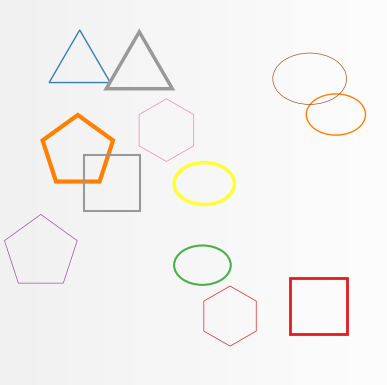[{"shape": "square", "thickness": 2, "radius": 0.36, "center": [0.822, 0.206]}, {"shape": "hexagon", "thickness": 0.5, "radius": 0.39, "center": [0.594, 0.179]}, {"shape": "triangle", "thickness": 1, "radius": 0.46, "center": [0.206, 0.831]}, {"shape": "oval", "thickness": 1.5, "radius": 0.37, "center": [0.522, 0.311]}, {"shape": "pentagon", "thickness": 0.5, "radius": 0.49, "center": [0.105, 0.344]}, {"shape": "oval", "thickness": 1, "radius": 0.38, "center": [0.867, 0.703]}, {"shape": "pentagon", "thickness": 3, "radius": 0.48, "center": [0.201, 0.606]}, {"shape": "oval", "thickness": 2.5, "radius": 0.39, "center": [0.527, 0.523]}, {"shape": "oval", "thickness": 0.5, "radius": 0.48, "center": [0.799, 0.795]}, {"shape": "hexagon", "thickness": 0.5, "radius": 0.41, "center": [0.429, 0.662]}, {"shape": "square", "thickness": 1.5, "radius": 0.36, "center": [0.289, 0.525]}, {"shape": "triangle", "thickness": 2.5, "radius": 0.49, "center": [0.359, 0.819]}]